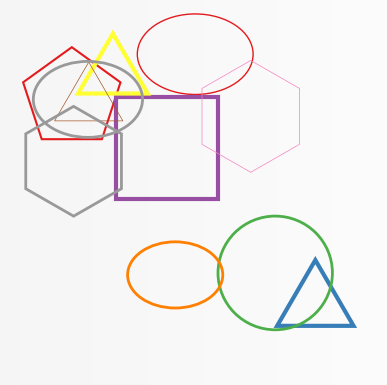[{"shape": "oval", "thickness": 1, "radius": 0.75, "center": [0.504, 0.859]}, {"shape": "pentagon", "thickness": 1.5, "radius": 0.66, "center": [0.185, 0.745]}, {"shape": "triangle", "thickness": 3, "radius": 0.57, "center": [0.814, 0.211]}, {"shape": "circle", "thickness": 2, "radius": 0.74, "center": [0.71, 0.291]}, {"shape": "square", "thickness": 3, "radius": 0.66, "center": [0.431, 0.616]}, {"shape": "oval", "thickness": 2, "radius": 0.61, "center": [0.452, 0.286]}, {"shape": "triangle", "thickness": 3, "radius": 0.52, "center": [0.291, 0.809]}, {"shape": "triangle", "thickness": 0.5, "radius": 0.51, "center": [0.229, 0.737]}, {"shape": "hexagon", "thickness": 0.5, "radius": 0.73, "center": [0.647, 0.698]}, {"shape": "hexagon", "thickness": 2, "radius": 0.71, "center": [0.19, 0.581]}, {"shape": "oval", "thickness": 2, "radius": 0.7, "center": [0.227, 0.742]}]